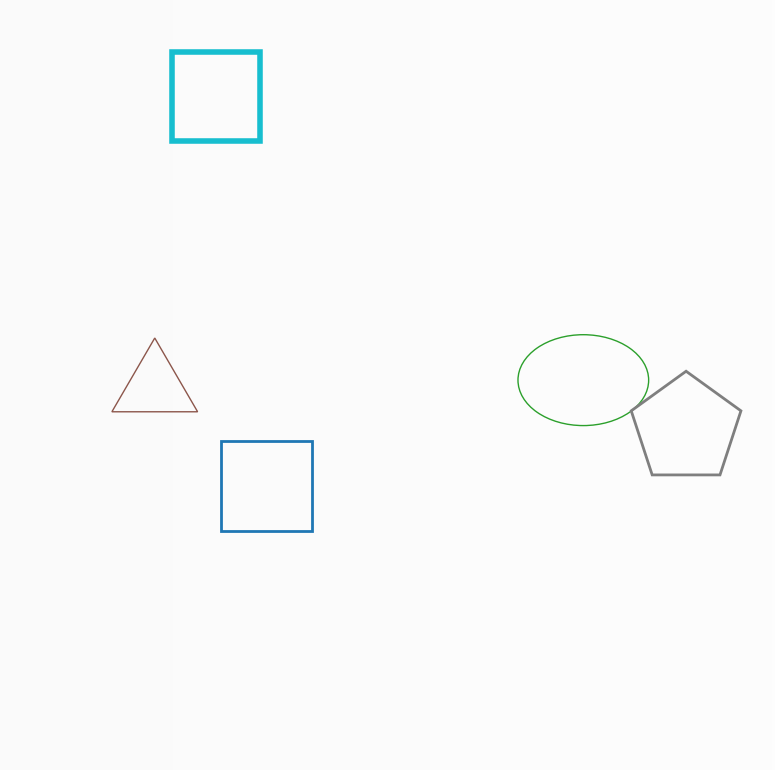[{"shape": "square", "thickness": 1, "radius": 0.29, "center": [0.344, 0.369]}, {"shape": "oval", "thickness": 0.5, "radius": 0.42, "center": [0.753, 0.506]}, {"shape": "triangle", "thickness": 0.5, "radius": 0.32, "center": [0.2, 0.497]}, {"shape": "pentagon", "thickness": 1, "radius": 0.37, "center": [0.885, 0.443]}, {"shape": "square", "thickness": 2, "radius": 0.29, "center": [0.279, 0.875]}]